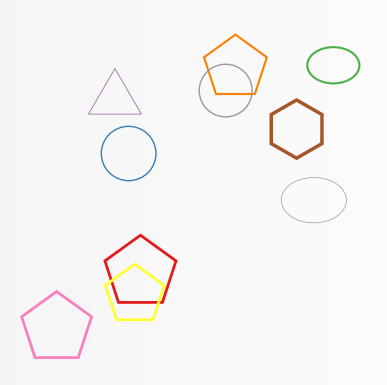[{"shape": "pentagon", "thickness": 2, "radius": 0.48, "center": [0.362, 0.293]}, {"shape": "circle", "thickness": 1, "radius": 0.35, "center": [0.332, 0.601]}, {"shape": "oval", "thickness": 1.5, "radius": 0.34, "center": [0.86, 0.83]}, {"shape": "triangle", "thickness": 0.5, "radius": 0.39, "center": [0.297, 0.743]}, {"shape": "pentagon", "thickness": 1.5, "radius": 0.43, "center": [0.608, 0.825]}, {"shape": "pentagon", "thickness": 2, "radius": 0.4, "center": [0.348, 0.234]}, {"shape": "hexagon", "thickness": 2.5, "radius": 0.38, "center": [0.765, 0.665]}, {"shape": "pentagon", "thickness": 2, "radius": 0.47, "center": [0.146, 0.148]}, {"shape": "oval", "thickness": 0.5, "radius": 0.42, "center": [0.81, 0.48]}, {"shape": "circle", "thickness": 1, "radius": 0.34, "center": [0.582, 0.765]}]